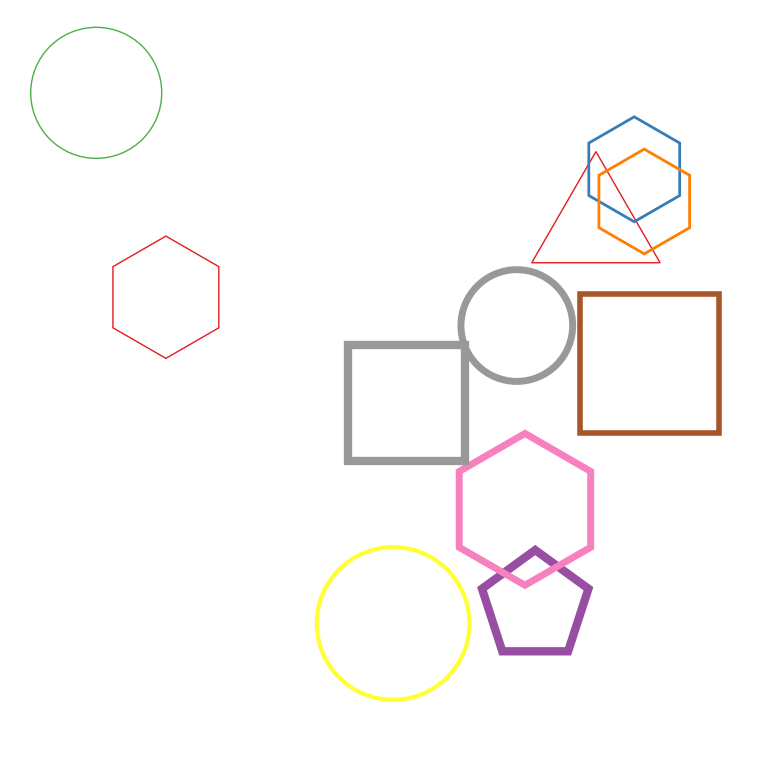[{"shape": "hexagon", "thickness": 0.5, "radius": 0.4, "center": [0.215, 0.614]}, {"shape": "triangle", "thickness": 0.5, "radius": 0.48, "center": [0.774, 0.707]}, {"shape": "hexagon", "thickness": 1, "radius": 0.34, "center": [0.824, 0.78]}, {"shape": "circle", "thickness": 0.5, "radius": 0.43, "center": [0.125, 0.879]}, {"shape": "pentagon", "thickness": 3, "radius": 0.36, "center": [0.695, 0.213]}, {"shape": "hexagon", "thickness": 1, "radius": 0.34, "center": [0.837, 0.738]}, {"shape": "circle", "thickness": 1.5, "radius": 0.5, "center": [0.511, 0.19]}, {"shape": "square", "thickness": 2, "radius": 0.45, "center": [0.843, 0.528]}, {"shape": "hexagon", "thickness": 2.5, "radius": 0.49, "center": [0.682, 0.339]}, {"shape": "square", "thickness": 3, "radius": 0.38, "center": [0.528, 0.476]}, {"shape": "circle", "thickness": 2.5, "radius": 0.36, "center": [0.671, 0.577]}]